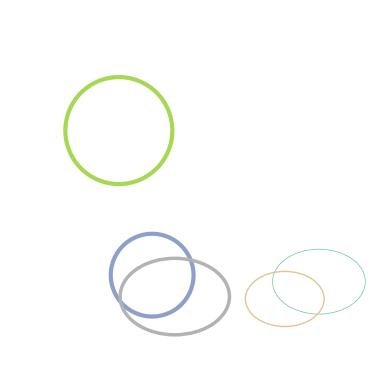[{"shape": "oval", "thickness": 0.5, "radius": 0.6, "center": [0.828, 0.268]}, {"shape": "circle", "thickness": 3, "radius": 0.54, "center": [0.395, 0.285]}, {"shape": "circle", "thickness": 3, "radius": 0.69, "center": [0.309, 0.661]}, {"shape": "oval", "thickness": 1, "radius": 0.51, "center": [0.74, 0.224]}, {"shape": "oval", "thickness": 2.5, "radius": 0.71, "center": [0.454, 0.23]}]